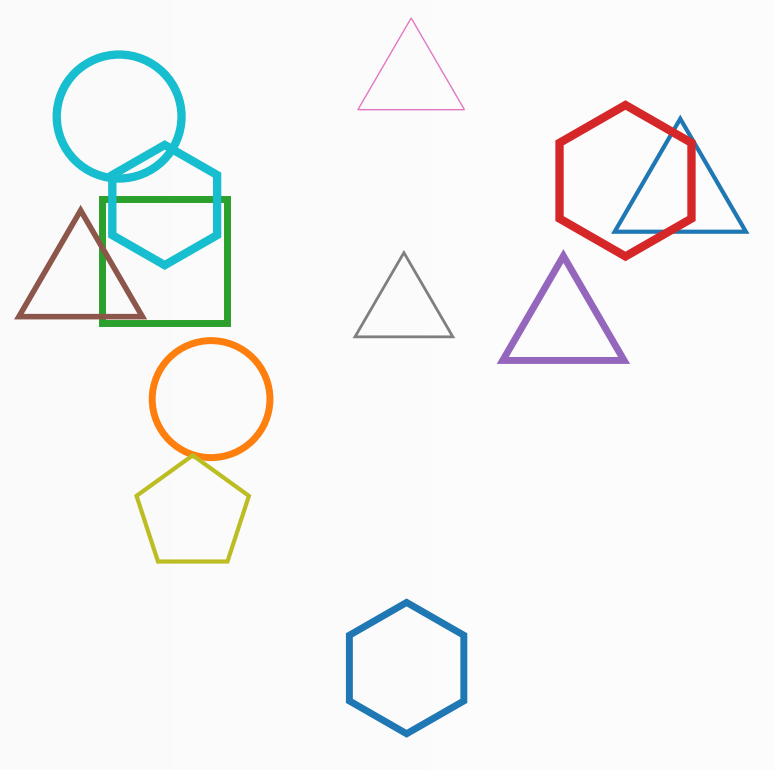[{"shape": "hexagon", "thickness": 2.5, "radius": 0.43, "center": [0.525, 0.132]}, {"shape": "triangle", "thickness": 1.5, "radius": 0.49, "center": [0.878, 0.748]}, {"shape": "circle", "thickness": 2.5, "radius": 0.38, "center": [0.272, 0.482]}, {"shape": "square", "thickness": 2.5, "radius": 0.4, "center": [0.213, 0.661]}, {"shape": "hexagon", "thickness": 3, "radius": 0.49, "center": [0.807, 0.765]}, {"shape": "triangle", "thickness": 2.5, "radius": 0.45, "center": [0.727, 0.577]}, {"shape": "triangle", "thickness": 2, "radius": 0.46, "center": [0.104, 0.635]}, {"shape": "triangle", "thickness": 0.5, "radius": 0.4, "center": [0.531, 0.897]}, {"shape": "triangle", "thickness": 1, "radius": 0.36, "center": [0.521, 0.599]}, {"shape": "pentagon", "thickness": 1.5, "radius": 0.38, "center": [0.249, 0.332]}, {"shape": "circle", "thickness": 3, "radius": 0.4, "center": [0.154, 0.849]}, {"shape": "hexagon", "thickness": 3, "radius": 0.39, "center": [0.213, 0.734]}]